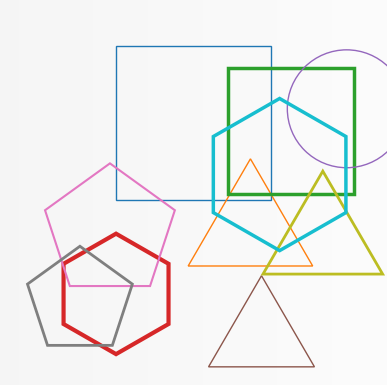[{"shape": "square", "thickness": 1, "radius": 1.0, "center": [0.499, 0.68]}, {"shape": "triangle", "thickness": 1, "radius": 0.93, "center": [0.646, 0.402]}, {"shape": "square", "thickness": 2.5, "radius": 0.82, "center": [0.751, 0.659]}, {"shape": "hexagon", "thickness": 3, "radius": 0.78, "center": [0.299, 0.237]}, {"shape": "circle", "thickness": 1, "radius": 0.77, "center": [0.895, 0.717]}, {"shape": "triangle", "thickness": 1, "radius": 0.79, "center": [0.675, 0.126]}, {"shape": "pentagon", "thickness": 1.5, "radius": 0.88, "center": [0.284, 0.4]}, {"shape": "pentagon", "thickness": 2, "radius": 0.71, "center": [0.206, 0.218]}, {"shape": "triangle", "thickness": 2, "radius": 0.89, "center": [0.833, 0.377]}, {"shape": "hexagon", "thickness": 2.5, "radius": 0.99, "center": [0.722, 0.547]}]